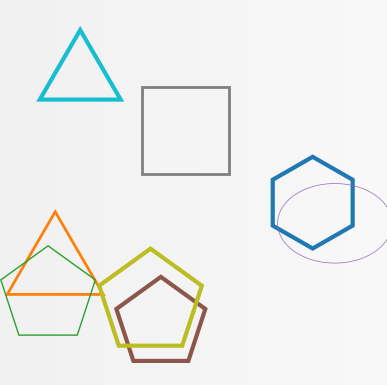[{"shape": "hexagon", "thickness": 3, "radius": 0.6, "center": [0.807, 0.474]}, {"shape": "triangle", "thickness": 2, "radius": 0.72, "center": [0.142, 0.307]}, {"shape": "pentagon", "thickness": 1, "radius": 0.64, "center": [0.124, 0.233]}, {"shape": "oval", "thickness": 0.5, "radius": 0.74, "center": [0.864, 0.42]}, {"shape": "pentagon", "thickness": 3, "radius": 0.6, "center": [0.415, 0.16]}, {"shape": "square", "thickness": 2, "radius": 0.57, "center": [0.479, 0.66]}, {"shape": "pentagon", "thickness": 3, "radius": 0.7, "center": [0.388, 0.215]}, {"shape": "triangle", "thickness": 3, "radius": 0.6, "center": [0.207, 0.802]}]